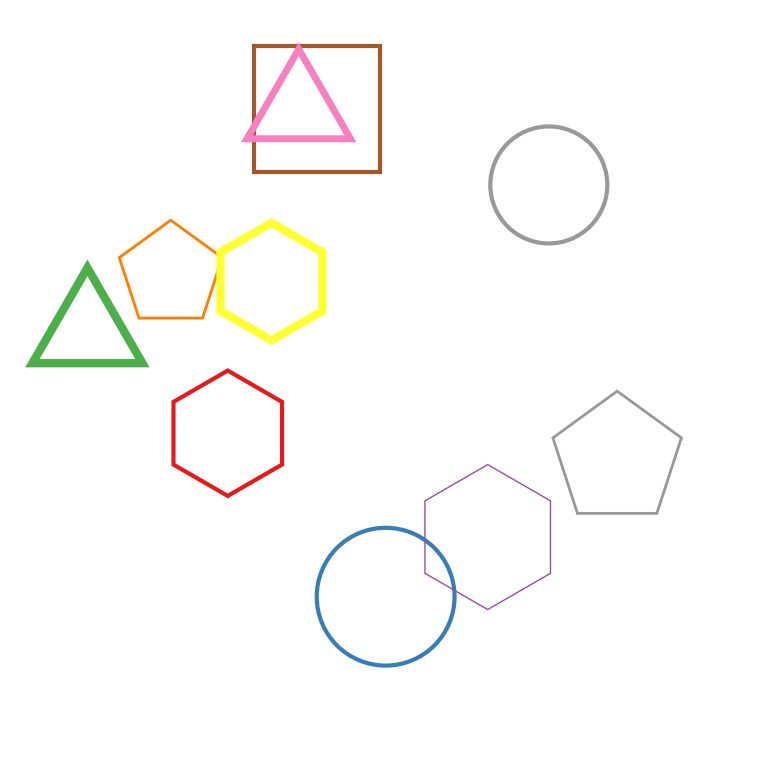[{"shape": "hexagon", "thickness": 1.5, "radius": 0.41, "center": [0.296, 0.437]}, {"shape": "circle", "thickness": 1.5, "radius": 0.45, "center": [0.501, 0.225]}, {"shape": "triangle", "thickness": 3, "radius": 0.41, "center": [0.114, 0.57]}, {"shape": "hexagon", "thickness": 0.5, "radius": 0.47, "center": [0.633, 0.302]}, {"shape": "pentagon", "thickness": 1, "radius": 0.35, "center": [0.222, 0.644]}, {"shape": "hexagon", "thickness": 3, "radius": 0.38, "center": [0.353, 0.634]}, {"shape": "square", "thickness": 1.5, "radius": 0.41, "center": [0.411, 0.858]}, {"shape": "triangle", "thickness": 2.5, "radius": 0.39, "center": [0.388, 0.859]}, {"shape": "circle", "thickness": 1.5, "radius": 0.38, "center": [0.713, 0.76]}, {"shape": "pentagon", "thickness": 1, "radius": 0.44, "center": [0.802, 0.404]}]